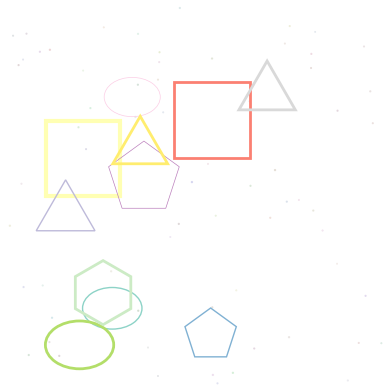[{"shape": "oval", "thickness": 1, "radius": 0.39, "center": [0.292, 0.199]}, {"shape": "square", "thickness": 3, "radius": 0.49, "center": [0.215, 0.587]}, {"shape": "triangle", "thickness": 1, "radius": 0.44, "center": [0.17, 0.445]}, {"shape": "square", "thickness": 2, "radius": 0.49, "center": [0.552, 0.689]}, {"shape": "pentagon", "thickness": 1, "radius": 0.35, "center": [0.547, 0.13]}, {"shape": "oval", "thickness": 2, "radius": 0.44, "center": [0.207, 0.104]}, {"shape": "oval", "thickness": 0.5, "radius": 0.36, "center": [0.343, 0.748]}, {"shape": "triangle", "thickness": 2, "radius": 0.42, "center": [0.694, 0.757]}, {"shape": "pentagon", "thickness": 0.5, "radius": 0.48, "center": [0.374, 0.537]}, {"shape": "hexagon", "thickness": 2, "radius": 0.42, "center": [0.268, 0.24]}, {"shape": "triangle", "thickness": 2, "radius": 0.41, "center": [0.364, 0.616]}]